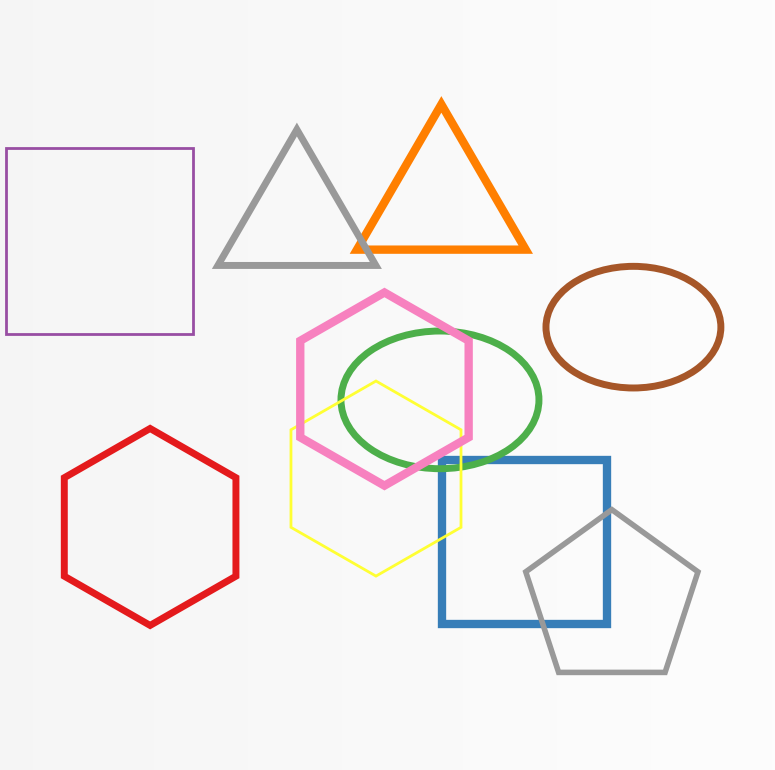[{"shape": "hexagon", "thickness": 2.5, "radius": 0.64, "center": [0.194, 0.316]}, {"shape": "square", "thickness": 3, "radius": 0.53, "center": [0.677, 0.296]}, {"shape": "oval", "thickness": 2.5, "radius": 0.64, "center": [0.568, 0.481]}, {"shape": "square", "thickness": 1, "radius": 0.6, "center": [0.128, 0.687]}, {"shape": "triangle", "thickness": 3, "radius": 0.63, "center": [0.569, 0.739]}, {"shape": "hexagon", "thickness": 1, "radius": 0.63, "center": [0.485, 0.378]}, {"shape": "oval", "thickness": 2.5, "radius": 0.56, "center": [0.817, 0.575]}, {"shape": "hexagon", "thickness": 3, "radius": 0.63, "center": [0.496, 0.495]}, {"shape": "pentagon", "thickness": 2, "radius": 0.58, "center": [0.789, 0.221]}, {"shape": "triangle", "thickness": 2.5, "radius": 0.59, "center": [0.383, 0.714]}]